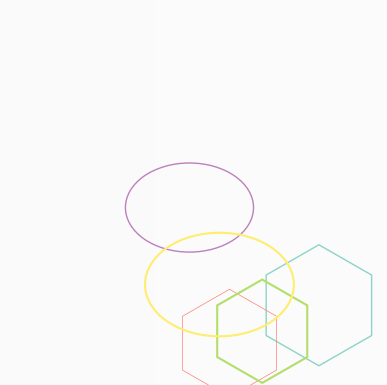[{"shape": "hexagon", "thickness": 1, "radius": 0.79, "center": [0.823, 0.207]}, {"shape": "hexagon", "thickness": 0.5, "radius": 0.7, "center": [0.592, 0.109]}, {"shape": "hexagon", "thickness": 1.5, "radius": 0.67, "center": [0.677, 0.14]}, {"shape": "oval", "thickness": 1, "radius": 0.83, "center": [0.489, 0.461]}, {"shape": "oval", "thickness": 1.5, "radius": 0.96, "center": [0.566, 0.261]}]